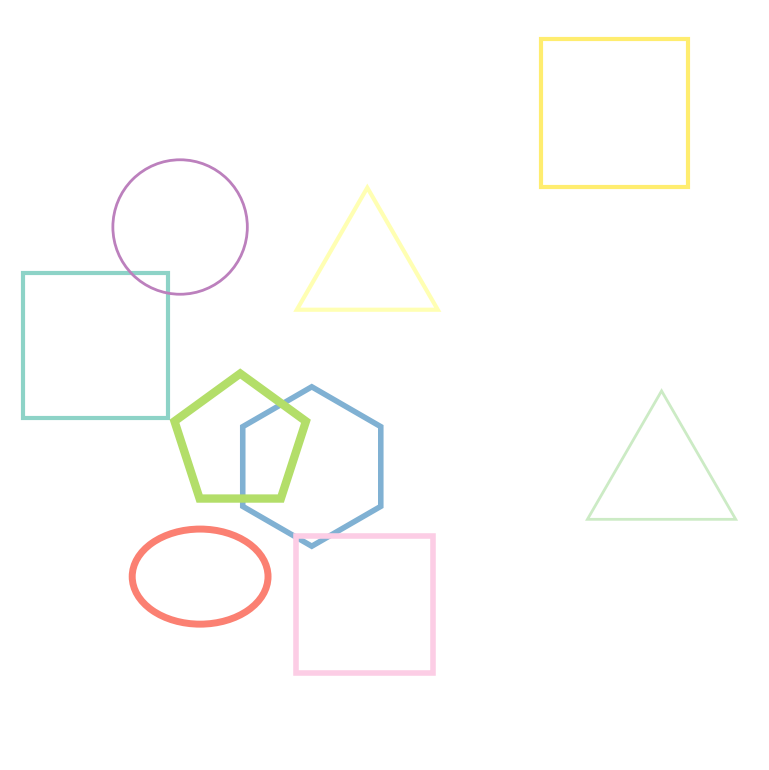[{"shape": "square", "thickness": 1.5, "radius": 0.47, "center": [0.125, 0.551]}, {"shape": "triangle", "thickness": 1.5, "radius": 0.53, "center": [0.477, 0.651]}, {"shape": "oval", "thickness": 2.5, "radius": 0.44, "center": [0.26, 0.251]}, {"shape": "hexagon", "thickness": 2, "radius": 0.52, "center": [0.405, 0.394]}, {"shape": "pentagon", "thickness": 3, "radius": 0.45, "center": [0.312, 0.425]}, {"shape": "square", "thickness": 2, "radius": 0.44, "center": [0.474, 0.215]}, {"shape": "circle", "thickness": 1, "radius": 0.44, "center": [0.234, 0.705]}, {"shape": "triangle", "thickness": 1, "radius": 0.56, "center": [0.859, 0.381]}, {"shape": "square", "thickness": 1.5, "radius": 0.48, "center": [0.798, 0.853]}]